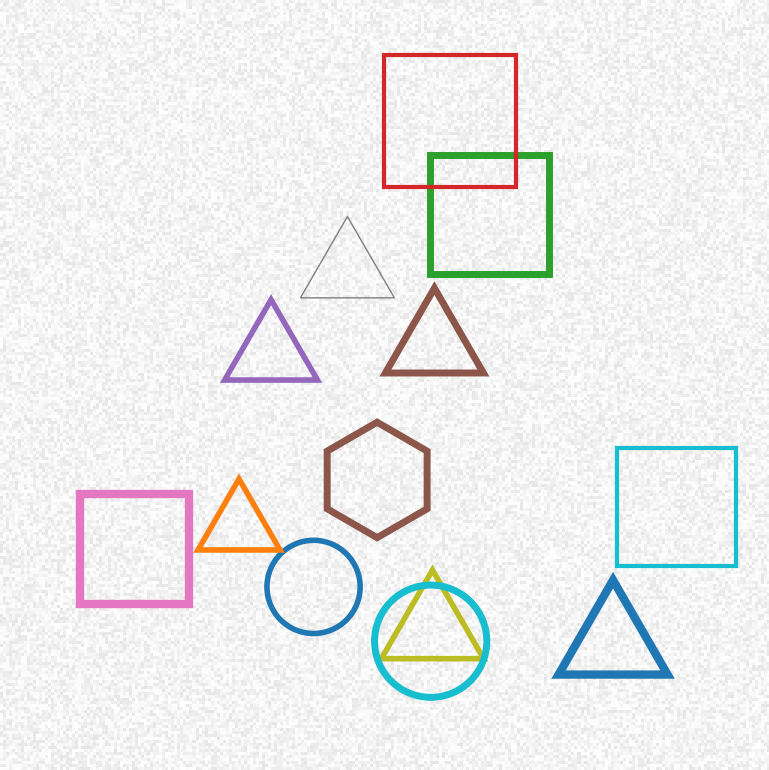[{"shape": "triangle", "thickness": 3, "radius": 0.41, "center": [0.796, 0.165]}, {"shape": "circle", "thickness": 2, "radius": 0.3, "center": [0.407, 0.238]}, {"shape": "triangle", "thickness": 2, "radius": 0.31, "center": [0.31, 0.317]}, {"shape": "square", "thickness": 2.5, "radius": 0.39, "center": [0.635, 0.721]}, {"shape": "square", "thickness": 1.5, "radius": 0.43, "center": [0.585, 0.843]}, {"shape": "triangle", "thickness": 2, "radius": 0.35, "center": [0.352, 0.541]}, {"shape": "triangle", "thickness": 2.5, "radius": 0.37, "center": [0.564, 0.552]}, {"shape": "hexagon", "thickness": 2.5, "radius": 0.37, "center": [0.49, 0.377]}, {"shape": "square", "thickness": 3, "radius": 0.36, "center": [0.174, 0.287]}, {"shape": "triangle", "thickness": 0.5, "radius": 0.35, "center": [0.451, 0.648]}, {"shape": "triangle", "thickness": 2, "radius": 0.38, "center": [0.562, 0.183]}, {"shape": "square", "thickness": 1.5, "radius": 0.38, "center": [0.878, 0.341]}, {"shape": "circle", "thickness": 2.5, "radius": 0.36, "center": [0.559, 0.167]}]